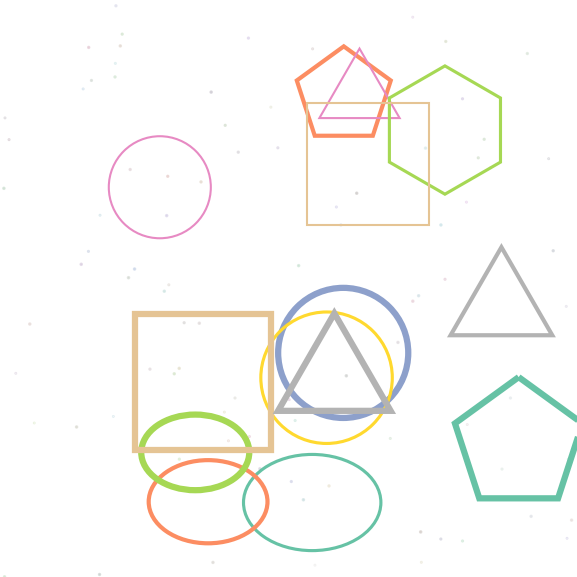[{"shape": "pentagon", "thickness": 3, "radius": 0.58, "center": [0.898, 0.23]}, {"shape": "oval", "thickness": 1.5, "radius": 0.59, "center": [0.541, 0.129]}, {"shape": "pentagon", "thickness": 2, "radius": 0.43, "center": [0.595, 0.833]}, {"shape": "oval", "thickness": 2, "radius": 0.51, "center": [0.36, 0.13]}, {"shape": "circle", "thickness": 3, "radius": 0.56, "center": [0.594, 0.388]}, {"shape": "circle", "thickness": 1, "radius": 0.44, "center": [0.277, 0.675]}, {"shape": "triangle", "thickness": 1, "radius": 0.4, "center": [0.623, 0.835]}, {"shape": "oval", "thickness": 3, "radius": 0.47, "center": [0.338, 0.216]}, {"shape": "hexagon", "thickness": 1.5, "radius": 0.56, "center": [0.77, 0.774]}, {"shape": "circle", "thickness": 1.5, "radius": 0.57, "center": [0.565, 0.345]}, {"shape": "square", "thickness": 3, "radius": 0.59, "center": [0.351, 0.338]}, {"shape": "square", "thickness": 1, "radius": 0.53, "center": [0.638, 0.715]}, {"shape": "triangle", "thickness": 2, "radius": 0.51, "center": [0.868, 0.469]}, {"shape": "triangle", "thickness": 3, "radius": 0.56, "center": [0.579, 0.344]}]